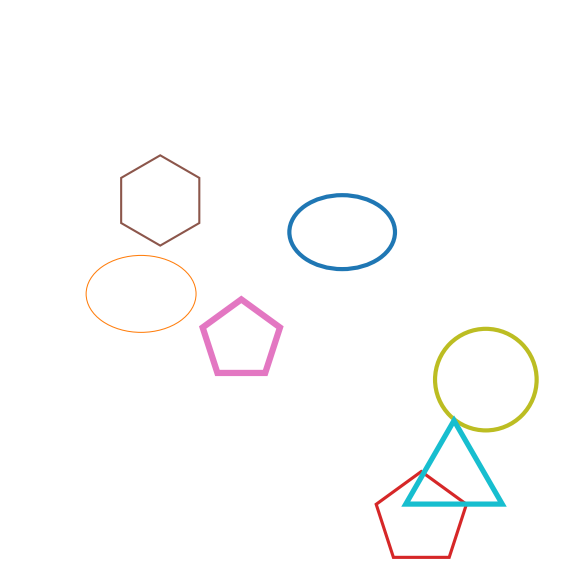[{"shape": "oval", "thickness": 2, "radius": 0.46, "center": [0.593, 0.597]}, {"shape": "oval", "thickness": 0.5, "radius": 0.48, "center": [0.244, 0.49]}, {"shape": "pentagon", "thickness": 1.5, "radius": 0.41, "center": [0.73, 0.1]}, {"shape": "hexagon", "thickness": 1, "radius": 0.39, "center": [0.277, 0.652]}, {"shape": "pentagon", "thickness": 3, "radius": 0.35, "center": [0.418, 0.41]}, {"shape": "circle", "thickness": 2, "radius": 0.44, "center": [0.841, 0.342]}, {"shape": "triangle", "thickness": 2.5, "radius": 0.48, "center": [0.786, 0.174]}]